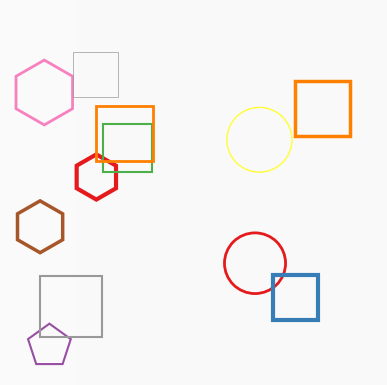[{"shape": "circle", "thickness": 2, "radius": 0.39, "center": [0.658, 0.316]}, {"shape": "hexagon", "thickness": 3, "radius": 0.29, "center": [0.249, 0.54]}, {"shape": "square", "thickness": 3, "radius": 0.29, "center": [0.763, 0.227]}, {"shape": "square", "thickness": 1.5, "radius": 0.31, "center": [0.329, 0.615]}, {"shape": "pentagon", "thickness": 1.5, "radius": 0.29, "center": [0.128, 0.101]}, {"shape": "square", "thickness": 2.5, "radius": 0.35, "center": [0.831, 0.718]}, {"shape": "square", "thickness": 2, "radius": 0.36, "center": [0.321, 0.653]}, {"shape": "circle", "thickness": 1, "radius": 0.42, "center": [0.669, 0.637]}, {"shape": "hexagon", "thickness": 2.5, "radius": 0.34, "center": [0.103, 0.411]}, {"shape": "hexagon", "thickness": 2, "radius": 0.42, "center": [0.114, 0.76]}, {"shape": "square", "thickness": 1.5, "radius": 0.4, "center": [0.184, 0.205]}, {"shape": "square", "thickness": 0.5, "radius": 0.29, "center": [0.246, 0.807]}]